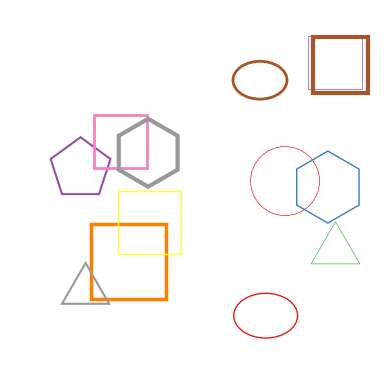[{"shape": "oval", "thickness": 1, "radius": 0.41, "center": [0.69, 0.18]}, {"shape": "circle", "thickness": 0.5, "radius": 0.45, "center": [0.74, 0.53]}, {"shape": "hexagon", "thickness": 1, "radius": 0.47, "center": [0.852, 0.514]}, {"shape": "triangle", "thickness": 0.5, "radius": 0.36, "center": [0.871, 0.351]}, {"shape": "square", "thickness": 0.5, "radius": 0.35, "center": [0.871, 0.837]}, {"shape": "pentagon", "thickness": 1.5, "radius": 0.41, "center": [0.209, 0.562]}, {"shape": "square", "thickness": 2.5, "radius": 0.49, "center": [0.334, 0.32]}, {"shape": "square", "thickness": 1, "radius": 0.41, "center": [0.388, 0.421]}, {"shape": "square", "thickness": 3, "radius": 0.36, "center": [0.885, 0.831]}, {"shape": "oval", "thickness": 2, "radius": 0.35, "center": [0.675, 0.792]}, {"shape": "square", "thickness": 2, "radius": 0.34, "center": [0.314, 0.633]}, {"shape": "triangle", "thickness": 1.5, "radius": 0.35, "center": [0.222, 0.246]}, {"shape": "hexagon", "thickness": 3, "radius": 0.44, "center": [0.385, 0.603]}]